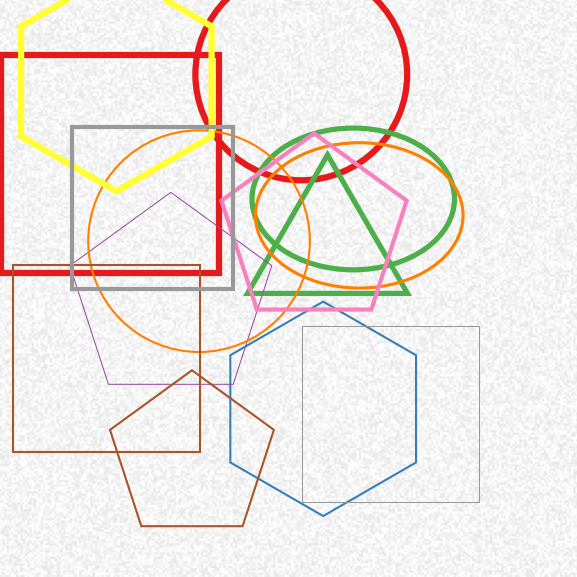[{"shape": "circle", "thickness": 3, "radius": 0.92, "center": [0.522, 0.87]}, {"shape": "square", "thickness": 3, "radius": 0.94, "center": [0.191, 0.716]}, {"shape": "hexagon", "thickness": 1, "radius": 0.93, "center": [0.56, 0.291]}, {"shape": "oval", "thickness": 2.5, "radius": 0.88, "center": [0.612, 0.655]}, {"shape": "triangle", "thickness": 2.5, "radius": 0.8, "center": [0.567, 0.571]}, {"shape": "pentagon", "thickness": 0.5, "radius": 0.92, "center": [0.296, 0.482]}, {"shape": "oval", "thickness": 1.5, "radius": 0.9, "center": [0.622, 0.626]}, {"shape": "circle", "thickness": 1, "radius": 0.96, "center": [0.345, 0.582]}, {"shape": "hexagon", "thickness": 3, "radius": 0.95, "center": [0.202, 0.858]}, {"shape": "square", "thickness": 1, "radius": 0.81, "center": [0.184, 0.378]}, {"shape": "pentagon", "thickness": 1, "radius": 0.75, "center": [0.332, 0.209]}, {"shape": "pentagon", "thickness": 2, "radius": 0.84, "center": [0.544, 0.6]}, {"shape": "square", "thickness": 0.5, "radius": 0.76, "center": [0.676, 0.282]}, {"shape": "square", "thickness": 2, "radius": 0.7, "center": [0.264, 0.639]}]